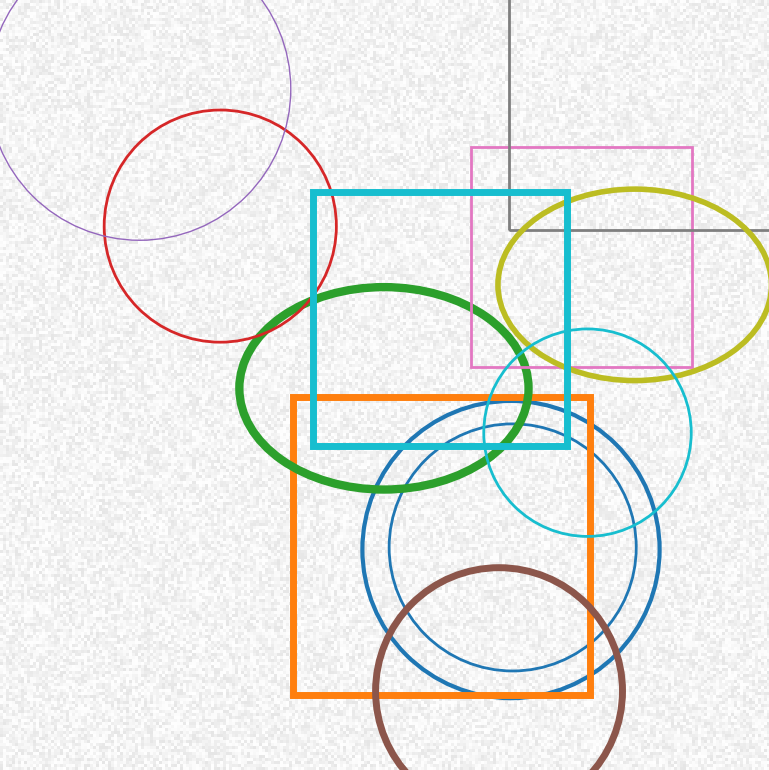[{"shape": "circle", "thickness": 1, "radius": 0.8, "center": [0.666, 0.289]}, {"shape": "circle", "thickness": 1.5, "radius": 0.97, "center": [0.664, 0.286]}, {"shape": "square", "thickness": 2.5, "radius": 0.97, "center": [0.573, 0.291]}, {"shape": "oval", "thickness": 3, "radius": 0.94, "center": [0.499, 0.496]}, {"shape": "circle", "thickness": 1, "radius": 0.75, "center": [0.286, 0.706]}, {"shape": "circle", "thickness": 0.5, "radius": 0.98, "center": [0.181, 0.884]}, {"shape": "circle", "thickness": 2.5, "radius": 0.8, "center": [0.648, 0.102]}, {"shape": "square", "thickness": 1, "radius": 0.72, "center": [0.755, 0.666]}, {"shape": "square", "thickness": 1, "radius": 0.89, "center": [0.84, 0.88]}, {"shape": "oval", "thickness": 2, "radius": 0.89, "center": [0.824, 0.63]}, {"shape": "circle", "thickness": 1, "radius": 0.67, "center": [0.763, 0.438]}, {"shape": "square", "thickness": 2.5, "radius": 0.83, "center": [0.572, 0.586]}]